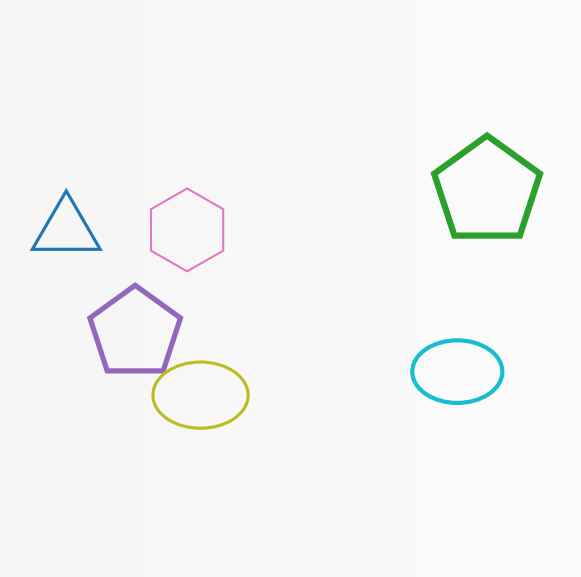[{"shape": "triangle", "thickness": 1.5, "radius": 0.34, "center": [0.114, 0.601]}, {"shape": "pentagon", "thickness": 3, "radius": 0.48, "center": [0.838, 0.669]}, {"shape": "pentagon", "thickness": 2.5, "radius": 0.41, "center": [0.233, 0.423]}, {"shape": "hexagon", "thickness": 1, "radius": 0.36, "center": [0.322, 0.601]}, {"shape": "oval", "thickness": 1.5, "radius": 0.41, "center": [0.345, 0.315]}, {"shape": "oval", "thickness": 2, "radius": 0.39, "center": [0.787, 0.356]}]